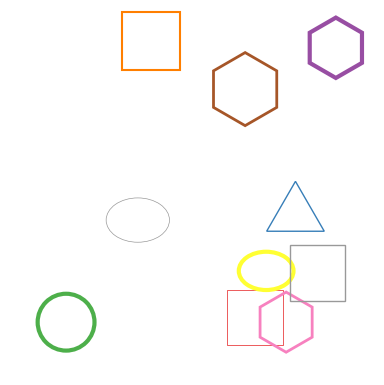[{"shape": "square", "thickness": 0.5, "radius": 0.36, "center": [0.662, 0.176]}, {"shape": "triangle", "thickness": 1, "radius": 0.43, "center": [0.767, 0.443]}, {"shape": "circle", "thickness": 3, "radius": 0.37, "center": [0.172, 0.163]}, {"shape": "hexagon", "thickness": 3, "radius": 0.39, "center": [0.872, 0.876]}, {"shape": "square", "thickness": 1.5, "radius": 0.38, "center": [0.392, 0.894]}, {"shape": "oval", "thickness": 3, "radius": 0.36, "center": [0.691, 0.296]}, {"shape": "hexagon", "thickness": 2, "radius": 0.47, "center": [0.637, 0.769]}, {"shape": "hexagon", "thickness": 2, "radius": 0.39, "center": [0.743, 0.163]}, {"shape": "square", "thickness": 1, "radius": 0.36, "center": [0.824, 0.29]}, {"shape": "oval", "thickness": 0.5, "radius": 0.41, "center": [0.358, 0.428]}]